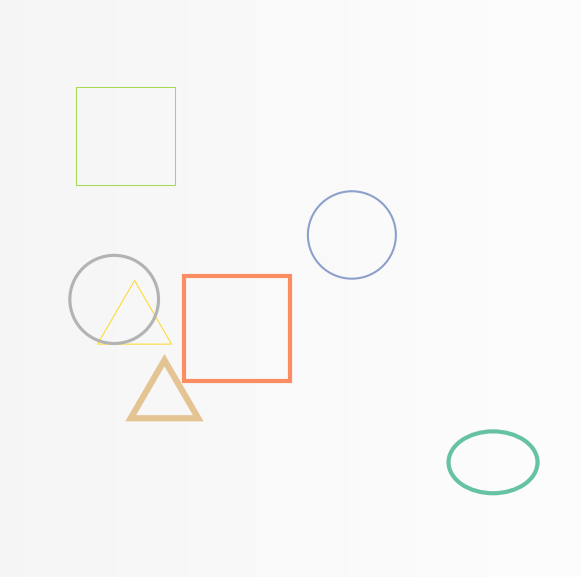[{"shape": "oval", "thickness": 2, "radius": 0.38, "center": [0.848, 0.199]}, {"shape": "square", "thickness": 2, "radius": 0.45, "center": [0.408, 0.43]}, {"shape": "circle", "thickness": 1, "radius": 0.38, "center": [0.605, 0.592]}, {"shape": "square", "thickness": 0.5, "radius": 0.42, "center": [0.216, 0.763]}, {"shape": "triangle", "thickness": 0.5, "radius": 0.37, "center": [0.231, 0.44]}, {"shape": "triangle", "thickness": 3, "radius": 0.34, "center": [0.283, 0.308]}, {"shape": "circle", "thickness": 1.5, "radius": 0.38, "center": [0.196, 0.481]}]